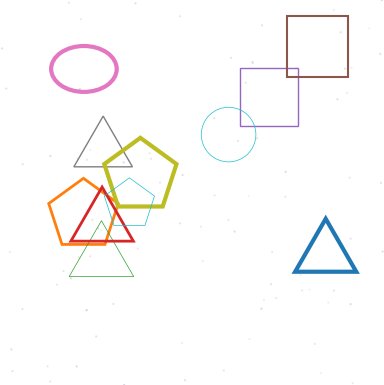[{"shape": "triangle", "thickness": 3, "radius": 0.46, "center": [0.846, 0.34]}, {"shape": "pentagon", "thickness": 2, "radius": 0.47, "center": [0.217, 0.442]}, {"shape": "triangle", "thickness": 0.5, "radius": 0.48, "center": [0.263, 0.33]}, {"shape": "triangle", "thickness": 2, "radius": 0.47, "center": [0.265, 0.42]}, {"shape": "square", "thickness": 1, "radius": 0.37, "center": [0.699, 0.749]}, {"shape": "square", "thickness": 1.5, "radius": 0.4, "center": [0.826, 0.879]}, {"shape": "oval", "thickness": 3, "radius": 0.43, "center": [0.218, 0.821]}, {"shape": "triangle", "thickness": 1, "radius": 0.44, "center": [0.268, 0.611]}, {"shape": "pentagon", "thickness": 3, "radius": 0.49, "center": [0.365, 0.543]}, {"shape": "circle", "thickness": 0.5, "radius": 0.35, "center": [0.594, 0.65]}, {"shape": "pentagon", "thickness": 0.5, "radius": 0.34, "center": [0.336, 0.47]}]